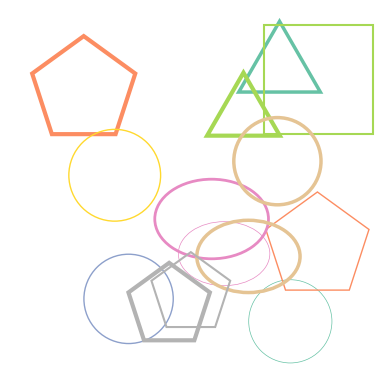[{"shape": "triangle", "thickness": 2.5, "radius": 0.61, "center": [0.726, 0.822]}, {"shape": "circle", "thickness": 0.5, "radius": 0.54, "center": [0.754, 0.165]}, {"shape": "pentagon", "thickness": 1, "radius": 0.7, "center": [0.824, 0.36]}, {"shape": "pentagon", "thickness": 3, "radius": 0.7, "center": [0.217, 0.765]}, {"shape": "circle", "thickness": 1, "radius": 0.58, "center": [0.334, 0.224]}, {"shape": "oval", "thickness": 2, "radius": 0.74, "center": [0.55, 0.431]}, {"shape": "oval", "thickness": 0.5, "radius": 0.59, "center": [0.582, 0.341]}, {"shape": "square", "thickness": 1.5, "radius": 0.71, "center": [0.827, 0.794]}, {"shape": "triangle", "thickness": 3, "radius": 0.55, "center": [0.632, 0.702]}, {"shape": "circle", "thickness": 1, "radius": 0.6, "center": [0.298, 0.545]}, {"shape": "oval", "thickness": 2.5, "radius": 0.67, "center": [0.645, 0.334]}, {"shape": "circle", "thickness": 2.5, "radius": 0.57, "center": [0.721, 0.581]}, {"shape": "pentagon", "thickness": 1.5, "radius": 0.54, "center": [0.496, 0.238]}, {"shape": "pentagon", "thickness": 3, "radius": 0.56, "center": [0.439, 0.206]}]